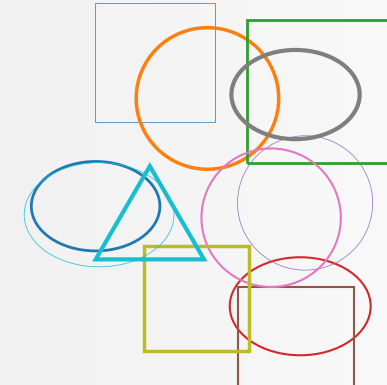[{"shape": "square", "thickness": 0.5, "radius": 0.77, "center": [0.4, 0.838]}, {"shape": "oval", "thickness": 2, "radius": 0.83, "center": [0.247, 0.464]}, {"shape": "circle", "thickness": 2.5, "radius": 0.92, "center": [0.535, 0.744]}, {"shape": "square", "thickness": 2, "radius": 0.93, "center": [0.824, 0.761]}, {"shape": "oval", "thickness": 1.5, "radius": 0.91, "center": [0.775, 0.205]}, {"shape": "circle", "thickness": 0.5, "radius": 0.87, "center": [0.787, 0.473]}, {"shape": "square", "thickness": 1.5, "radius": 0.75, "center": [0.763, 0.104]}, {"shape": "circle", "thickness": 1.5, "radius": 0.9, "center": [0.7, 0.435]}, {"shape": "oval", "thickness": 3, "radius": 0.83, "center": [0.763, 0.754]}, {"shape": "square", "thickness": 2.5, "radius": 0.68, "center": [0.508, 0.225]}, {"shape": "oval", "thickness": 0.5, "radius": 0.97, "center": [0.256, 0.442]}, {"shape": "triangle", "thickness": 3, "radius": 0.81, "center": [0.387, 0.407]}]